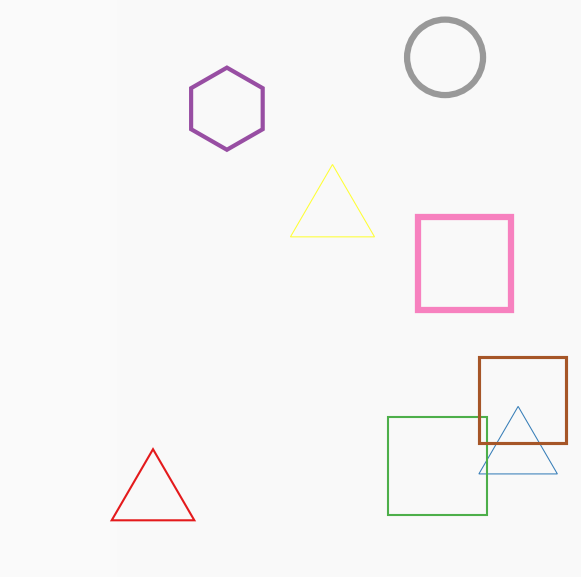[{"shape": "triangle", "thickness": 1, "radius": 0.41, "center": [0.263, 0.139]}, {"shape": "triangle", "thickness": 0.5, "radius": 0.39, "center": [0.891, 0.217]}, {"shape": "square", "thickness": 1, "radius": 0.43, "center": [0.752, 0.192]}, {"shape": "hexagon", "thickness": 2, "radius": 0.36, "center": [0.39, 0.811]}, {"shape": "triangle", "thickness": 0.5, "radius": 0.42, "center": [0.572, 0.631]}, {"shape": "square", "thickness": 1.5, "radius": 0.37, "center": [0.9, 0.307]}, {"shape": "square", "thickness": 3, "radius": 0.4, "center": [0.799, 0.543]}, {"shape": "circle", "thickness": 3, "radius": 0.33, "center": [0.766, 0.9]}]